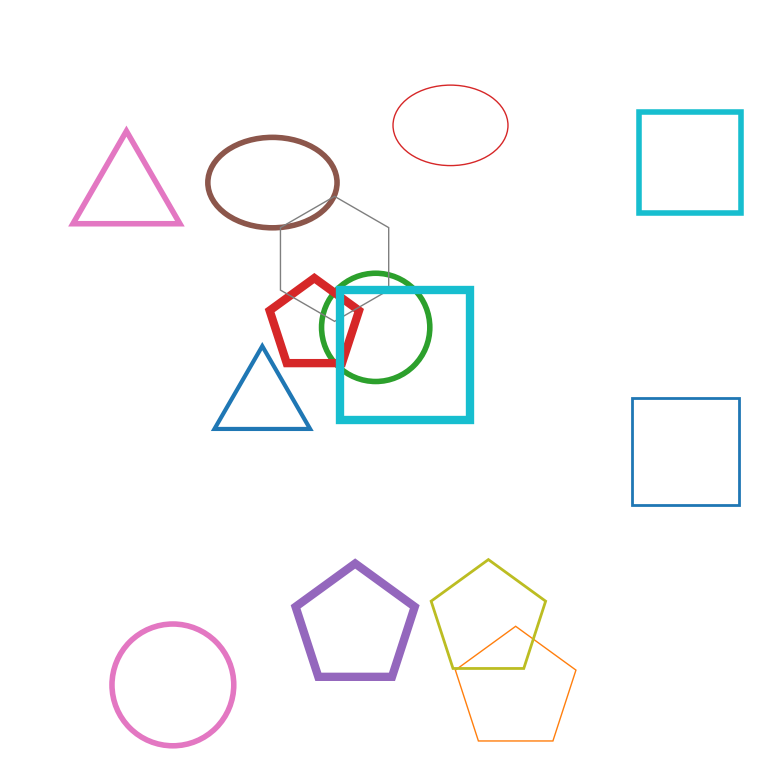[{"shape": "triangle", "thickness": 1.5, "radius": 0.36, "center": [0.341, 0.479]}, {"shape": "square", "thickness": 1, "radius": 0.35, "center": [0.89, 0.414]}, {"shape": "pentagon", "thickness": 0.5, "radius": 0.41, "center": [0.67, 0.104]}, {"shape": "circle", "thickness": 2, "radius": 0.35, "center": [0.488, 0.575]}, {"shape": "pentagon", "thickness": 3, "radius": 0.31, "center": [0.408, 0.578]}, {"shape": "oval", "thickness": 0.5, "radius": 0.37, "center": [0.585, 0.837]}, {"shape": "pentagon", "thickness": 3, "radius": 0.41, "center": [0.461, 0.187]}, {"shape": "oval", "thickness": 2, "radius": 0.42, "center": [0.354, 0.763]}, {"shape": "triangle", "thickness": 2, "radius": 0.4, "center": [0.164, 0.75]}, {"shape": "circle", "thickness": 2, "radius": 0.4, "center": [0.225, 0.111]}, {"shape": "hexagon", "thickness": 0.5, "radius": 0.41, "center": [0.435, 0.664]}, {"shape": "pentagon", "thickness": 1, "radius": 0.39, "center": [0.634, 0.195]}, {"shape": "square", "thickness": 2, "radius": 0.33, "center": [0.896, 0.789]}, {"shape": "square", "thickness": 3, "radius": 0.42, "center": [0.526, 0.539]}]